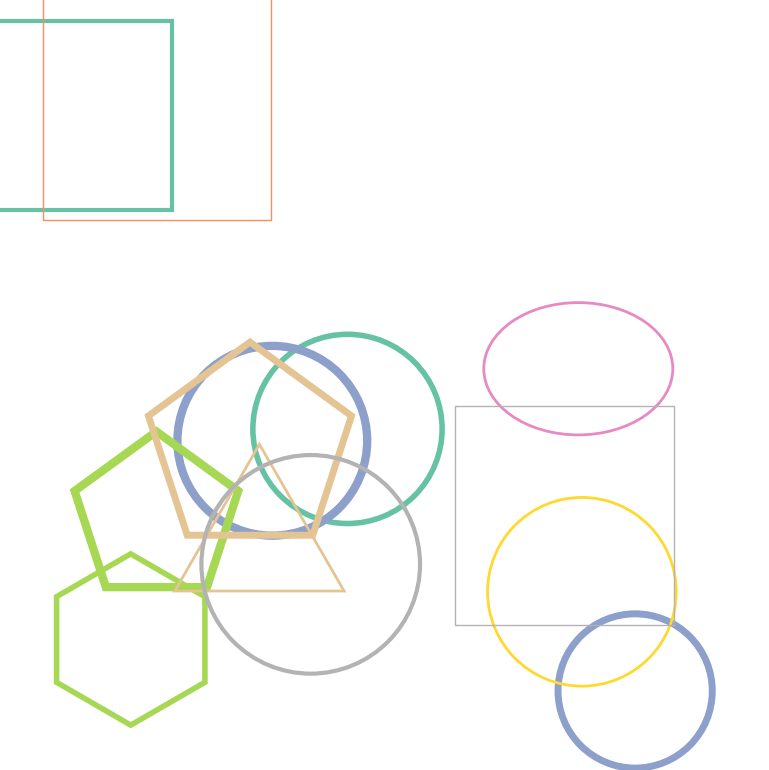[{"shape": "square", "thickness": 1.5, "radius": 0.61, "center": [0.101, 0.85]}, {"shape": "circle", "thickness": 2, "radius": 0.61, "center": [0.451, 0.443]}, {"shape": "square", "thickness": 0.5, "radius": 0.74, "center": [0.204, 0.863]}, {"shape": "circle", "thickness": 2.5, "radius": 0.5, "center": [0.825, 0.103]}, {"shape": "circle", "thickness": 3, "radius": 0.62, "center": [0.354, 0.428]}, {"shape": "oval", "thickness": 1, "radius": 0.61, "center": [0.751, 0.521]}, {"shape": "pentagon", "thickness": 3, "radius": 0.56, "center": [0.203, 0.328]}, {"shape": "hexagon", "thickness": 2, "radius": 0.56, "center": [0.17, 0.17]}, {"shape": "circle", "thickness": 1, "radius": 0.61, "center": [0.756, 0.231]}, {"shape": "triangle", "thickness": 1, "radius": 0.63, "center": [0.337, 0.296]}, {"shape": "pentagon", "thickness": 2.5, "radius": 0.69, "center": [0.325, 0.417]}, {"shape": "square", "thickness": 0.5, "radius": 0.71, "center": [0.733, 0.331]}, {"shape": "circle", "thickness": 1.5, "radius": 0.71, "center": [0.404, 0.267]}]